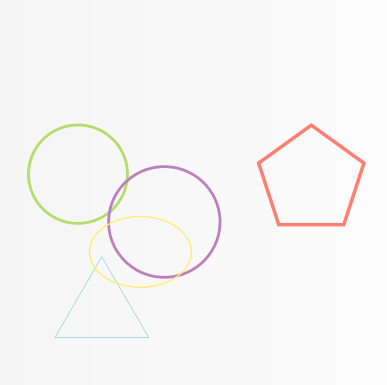[{"shape": "triangle", "thickness": 0.5, "radius": 0.7, "center": [0.263, 0.193]}, {"shape": "pentagon", "thickness": 2.5, "radius": 0.71, "center": [0.803, 0.532]}, {"shape": "circle", "thickness": 2, "radius": 0.64, "center": [0.201, 0.548]}, {"shape": "circle", "thickness": 2, "radius": 0.72, "center": [0.424, 0.423]}, {"shape": "oval", "thickness": 1, "radius": 0.66, "center": [0.362, 0.346]}]